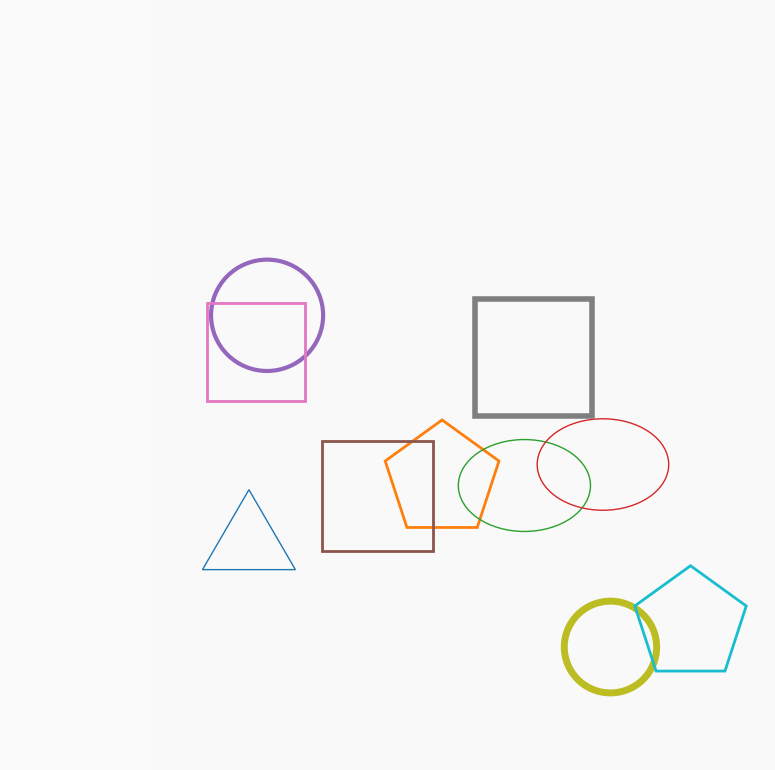[{"shape": "triangle", "thickness": 0.5, "radius": 0.35, "center": [0.321, 0.295]}, {"shape": "pentagon", "thickness": 1, "radius": 0.39, "center": [0.57, 0.377]}, {"shape": "oval", "thickness": 0.5, "radius": 0.43, "center": [0.677, 0.369]}, {"shape": "oval", "thickness": 0.5, "radius": 0.42, "center": [0.778, 0.397]}, {"shape": "circle", "thickness": 1.5, "radius": 0.36, "center": [0.345, 0.591]}, {"shape": "square", "thickness": 1, "radius": 0.36, "center": [0.487, 0.356]}, {"shape": "square", "thickness": 1, "radius": 0.32, "center": [0.331, 0.543]}, {"shape": "square", "thickness": 2, "radius": 0.38, "center": [0.688, 0.536]}, {"shape": "circle", "thickness": 2.5, "radius": 0.3, "center": [0.788, 0.16]}, {"shape": "pentagon", "thickness": 1, "radius": 0.38, "center": [0.891, 0.19]}]